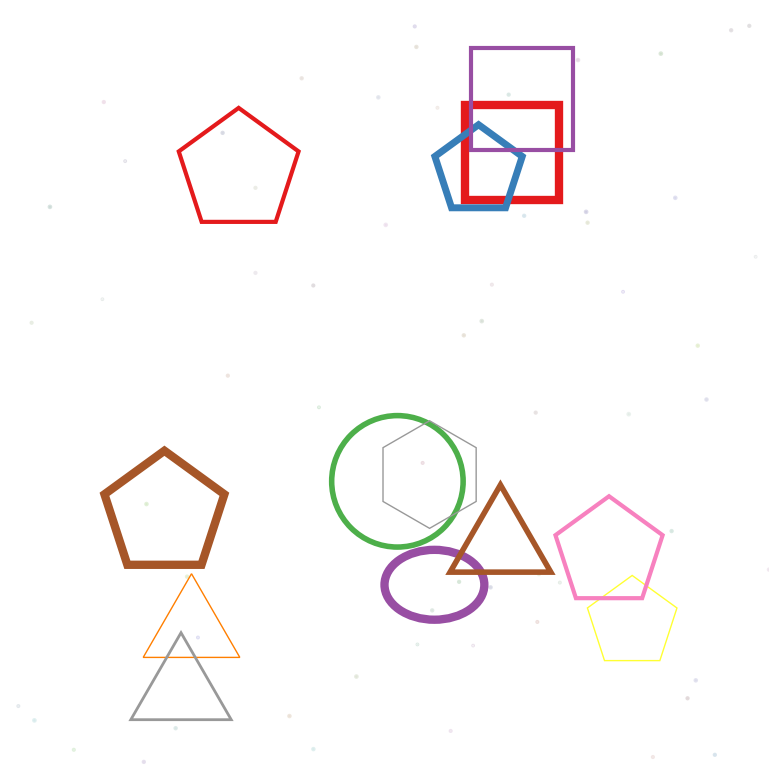[{"shape": "square", "thickness": 3, "radius": 0.31, "center": [0.665, 0.802]}, {"shape": "pentagon", "thickness": 1.5, "radius": 0.41, "center": [0.31, 0.778]}, {"shape": "pentagon", "thickness": 2.5, "radius": 0.3, "center": [0.622, 0.778]}, {"shape": "circle", "thickness": 2, "radius": 0.43, "center": [0.516, 0.375]}, {"shape": "square", "thickness": 1.5, "radius": 0.33, "center": [0.678, 0.871]}, {"shape": "oval", "thickness": 3, "radius": 0.32, "center": [0.564, 0.241]}, {"shape": "triangle", "thickness": 0.5, "radius": 0.36, "center": [0.249, 0.182]}, {"shape": "pentagon", "thickness": 0.5, "radius": 0.31, "center": [0.821, 0.192]}, {"shape": "pentagon", "thickness": 3, "radius": 0.41, "center": [0.214, 0.333]}, {"shape": "triangle", "thickness": 2, "radius": 0.38, "center": [0.65, 0.295]}, {"shape": "pentagon", "thickness": 1.5, "radius": 0.37, "center": [0.791, 0.282]}, {"shape": "hexagon", "thickness": 0.5, "radius": 0.35, "center": [0.558, 0.384]}, {"shape": "triangle", "thickness": 1, "radius": 0.38, "center": [0.235, 0.103]}]